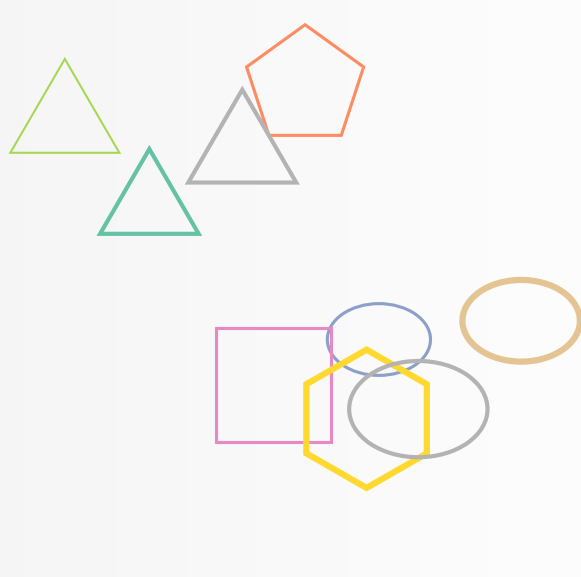[{"shape": "triangle", "thickness": 2, "radius": 0.49, "center": [0.257, 0.643]}, {"shape": "pentagon", "thickness": 1.5, "radius": 0.53, "center": [0.525, 0.85]}, {"shape": "oval", "thickness": 1.5, "radius": 0.44, "center": [0.652, 0.411]}, {"shape": "square", "thickness": 1.5, "radius": 0.49, "center": [0.47, 0.332]}, {"shape": "triangle", "thickness": 1, "radius": 0.54, "center": [0.112, 0.789]}, {"shape": "hexagon", "thickness": 3, "radius": 0.6, "center": [0.631, 0.274]}, {"shape": "oval", "thickness": 3, "radius": 0.51, "center": [0.897, 0.444]}, {"shape": "oval", "thickness": 2, "radius": 0.6, "center": [0.72, 0.291]}, {"shape": "triangle", "thickness": 2, "radius": 0.54, "center": [0.417, 0.737]}]